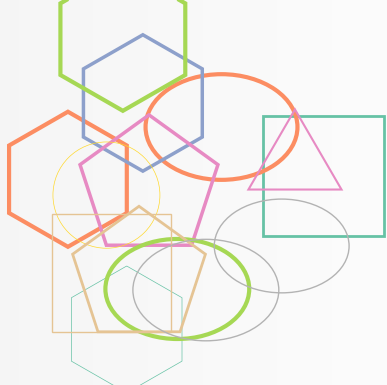[{"shape": "hexagon", "thickness": 0.5, "radius": 0.82, "center": [0.327, 0.144]}, {"shape": "square", "thickness": 2, "radius": 0.78, "center": [0.834, 0.544]}, {"shape": "oval", "thickness": 3, "radius": 0.98, "center": [0.572, 0.67]}, {"shape": "hexagon", "thickness": 3, "radius": 0.88, "center": [0.175, 0.534]}, {"shape": "hexagon", "thickness": 2.5, "radius": 0.89, "center": [0.369, 0.733]}, {"shape": "triangle", "thickness": 1.5, "radius": 0.69, "center": [0.761, 0.577]}, {"shape": "pentagon", "thickness": 2.5, "radius": 0.94, "center": [0.384, 0.514]}, {"shape": "oval", "thickness": 3, "radius": 0.93, "center": [0.458, 0.249]}, {"shape": "hexagon", "thickness": 3, "radius": 0.93, "center": [0.317, 0.898]}, {"shape": "circle", "thickness": 0.5, "radius": 0.69, "center": [0.275, 0.493]}, {"shape": "pentagon", "thickness": 2, "radius": 0.9, "center": [0.359, 0.284]}, {"shape": "square", "thickness": 1, "radius": 0.76, "center": [0.288, 0.291]}, {"shape": "oval", "thickness": 1, "radius": 0.87, "center": [0.727, 0.361]}, {"shape": "oval", "thickness": 1, "radius": 0.94, "center": [0.531, 0.247]}]